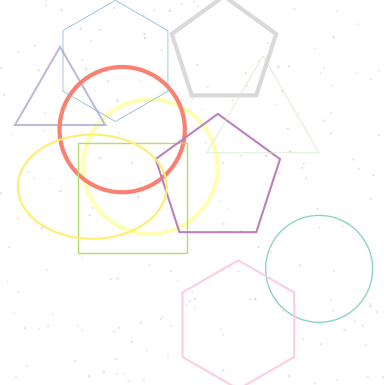[{"shape": "circle", "thickness": 1, "radius": 0.69, "center": [0.829, 0.302]}, {"shape": "circle", "thickness": 3, "radius": 0.87, "center": [0.39, 0.567]}, {"shape": "triangle", "thickness": 1.5, "radius": 0.68, "center": [0.156, 0.743]}, {"shape": "circle", "thickness": 3, "radius": 0.81, "center": [0.317, 0.663]}, {"shape": "hexagon", "thickness": 0.5, "radius": 0.79, "center": [0.3, 0.842]}, {"shape": "square", "thickness": 1, "radius": 0.71, "center": [0.344, 0.486]}, {"shape": "hexagon", "thickness": 1.5, "radius": 0.84, "center": [0.619, 0.157]}, {"shape": "pentagon", "thickness": 3, "radius": 0.71, "center": [0.582, 0.868]}, {"shape": "pentagon", "thickness": 1.5, "radius": 0.85, "center": [0.566, 0.534]}, {"shape": "triangle", "thickness": 0.5, "radius": 0.84, "center": [0.683, 0.687]}, {"shape": "oval", "thickness": 1.5, "radius": 0.97, "center": [0.24, 0.515]}]